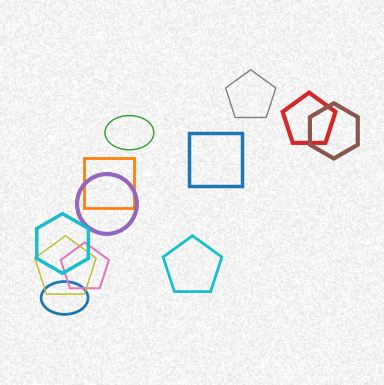[{"shape": "oval", "thickness": 2, "radius": 0.3, "center": [0.168, 0.226]}, {"shape": "square", "thickness": 2.5, "radius": 0.34, "center": [0.559, 0.586]}, {"shape": "square", "thickness": 2, "radius": 0.32, "center": [0.282, 0.525]}, {"shape": "oval", "thickness": 1, "radius": 0.32, "center": [0.336, 0.655]}, {"shape": "pentagon", "thickness": 3, "radius": 0.36, "center": [0.803, 0.687]}, {"shape": "circle", "thickness": 3, "radius": 0.39, "center": [0.278, 0.47]}, {"shape": "hexagon", "thickness": 3, "radius": 0.36, "center": [0.867, 0.66]}, {"shape": "pentagon", "thickness": 1.5, "radius": 0.33, "center": [0.22, 0.304]}, {"shape": "pentagon", "thickness": 1, "radius": 0.34, "center": [0.651, 0.75]}, {"shape": "pentagon", "thickness": 1, "radius": 0.42, "center": [0.17, 0.304]}, {"shape": "pentagon", "thickness": 2, "radius": 0.4, "center": [0.5, 0.308]}, {"shape": "hexagon", "thickness": 2.5, "radius": 0.39, "center": [0.162, 0.368]}]